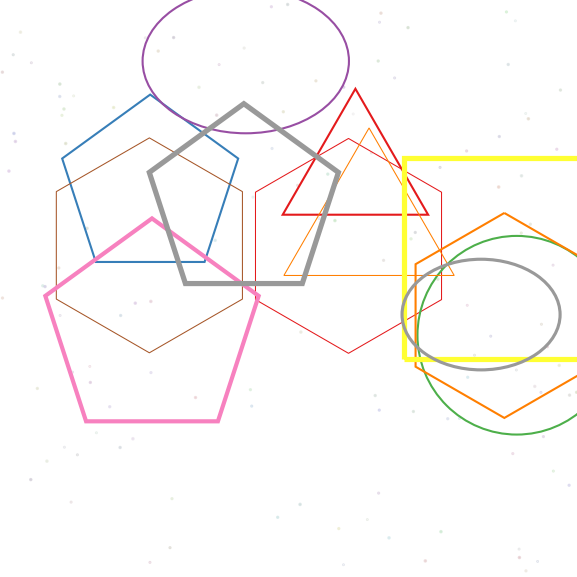[{"shape": "hexagon", "thickness": 0.5, "radius": 0.93, "center": [0.603, 0.573]}, {"shape": "triangle", "thickness": 1, "radius": 0.73, "center": [0.615, 0.7]}, {"shape": "pentagon", "thickness": 1, "radius": 0.8, "center": [0.26, 0.675]}, {"shape": "circle", "thickness": 1, "radius": 0.86, "center": [0.895, 0.419]}, {"shape": "oval", "thickness": 1, "radius": 0.89, "center": [0.426, 0.893]}, {"shape": "triangle", "thickness": 0.5, "radius": 0.85, "center": [0.639, 0.607]}, {"shape": "hexagon", "thickness": 1, "radius": 0.89, "center": [0.873, 0.453]}, {"shape": "square", "thickness": 2.5, "radius": 0.87, "center": [0.873, 0.551]}, {"shape": "hexagon", "thickness": 0.5, "radius": 0.93, "center": [0.259, 0.574]}, {"shape": "pentagon", "thickness": 2, "radius": 0.97, "center": [0.263, 0.427]}, {"shape": "pentagon", "thickness": 2.5, "radius": 0.86, "center": [0.422, 0.647]}, {"shape": "oval", "thickness": 1.5, "radius": 0.68, "center": [0.833, 0.454]}]